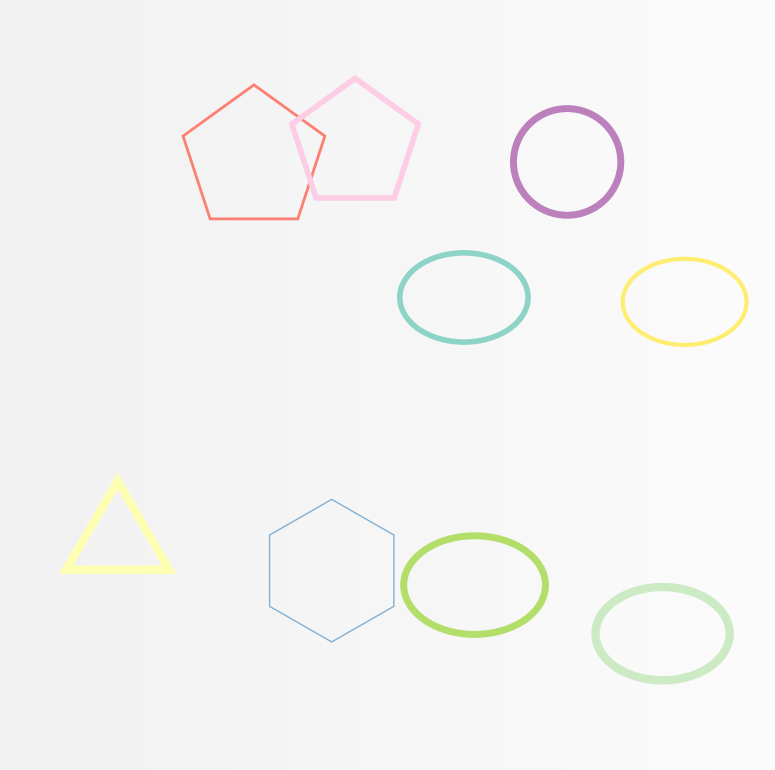[{"shape": "oval", "thickness": 2, "radius": 0.41, "center": [0.599, 0.614]}, {"shape": "triangle", "thickness": 3, "radius": 0.38, "center": [0.152, 0.299]}, {"shape": "pentagon", "thickness": 1, "radius": 0.48, "center": [0.328, 0.794]}, {"shape": "hexagon", "thickness": 0.5, "radius": 0.46, "center": [0.428, 0.259]}, {"shape": "oval", "thickness": 2.5, "radius": 0.46, "center": [0.612, 0.24]}, {"shape": "pentagon", "thickness": 2, "radius": 0.43, "center": [0.458, 0.812]}, {"shape": "circle", "thickness": 2.5, "radius": 0.35, "center": [0.732, 0.79]}, {"shape": "oval", "thickness": 3, "radius": 0.43, "center": [0.855, 0.177]}, {"shape": "oval", "thickness": 1.5, "radius": 0.4, "center": [0.883, 0.608]}]